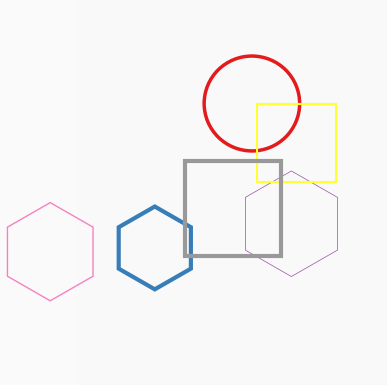[{"shape": "circle", "thickness": 2.5, "radius": 0.62, "center": [0.65, 0.731]}, {"shape": "hexagon", "thickness": 3, "radius": 0.54, "center": [0.399, 0.356]}, {"shape": "hexagon", "thickness": 0.5, "radius": 0.69, "center": [0.752, 0.419]}, {"shape": "square", "thickness": 1.5, "radius": 0.51, "center": [0.764, 0.628]}, {"shape": "hexagon", "thickness": 1, "radius": 0.64, "center": [0.13, 0.346]}, {"shape": "square", "thickness": 3, "radius": 0.62, "center": [0.601, 0.458]}]